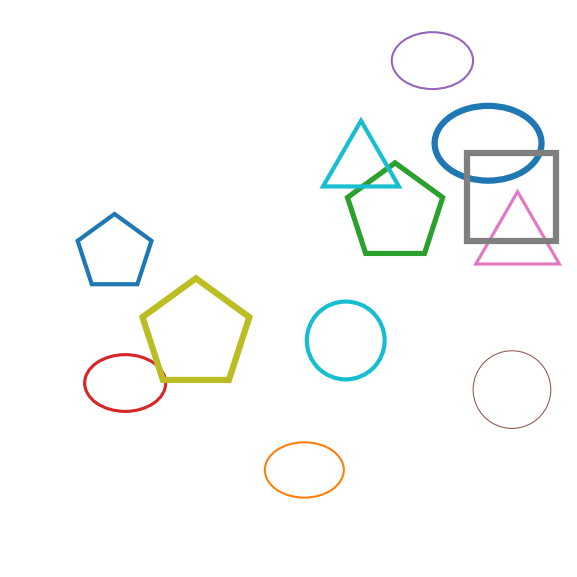[{"shape": "pentagon", "thickness": 2, "radius": 0.34, "center": [0.198, 0.561]}, {"shape": "oval", "thickness": 3, "radius": 0.46, "center": [0.845, 0.751]}, {"shape": "oval", "thickness": 1, "radius": 0.34, "center": [0.527, 0.185]}, {"shape": "pentagon", "thickness": 2.5, "radius": 0.43, "center": [0.684, 0.63]}, {"shape": "oval", "thickness": 1.5, "radius": 0.35, "center": [0.217, 0.336]}, {"shape": "oval", "thickness": 1, "radius": 0.35, "center": [0.749, 0.894]}, {"shape": "circle", "thickness": 0.5, "radius": 0.34, "center": [0.887, 0.325]}, {"shape": "triangle", "thickness": 1.5, "radius": 0.42, "center": [0.896, 0.584]}, {"shape": "square", "thickness": 3, "radius": 0.38, "center": [0.886, 0.658]}, {"shape": "pentagon", "thickness": 3, "radius": 0.49, "center": [0.339, 0.42]}, {"shape": "circle", "thickness": 2, "radius": 0.34, "center": [0.599, 0.41]}, {"shape": "triangle", "thickness": 2, "radius": 0.38, "center": [0.625, 0.714]}]